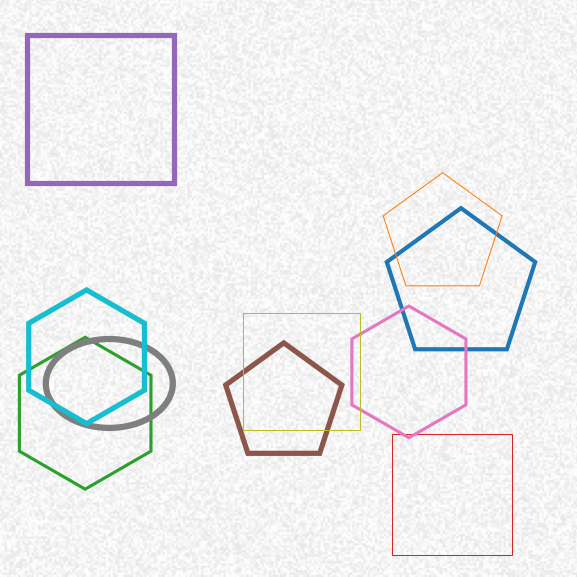[{"shape": "pentagon", "thickness": 2, "radius": 0.68, "center": [0.798, 0.504]}, {"shape": "pentagon", "thickness": 0.5, "radius": 0.54, "center": [0.767, 0.592]}, {"shape": "hexagon", "thickness": 1.5, "radius": 0.66, "center": [0.147, 0.284]}, {"shape": "square", "thickness": 0.5, "radius": 0.52, "center": [0.783, 0.143]}, {"shape": "square", "thickness": 2.5, "radius": 0.64, "center": [0.174, 0.81]}, {"shape": "pentagon", "thickness": 2.5, "radius": 0.53, "center": [0.491, 0.3]}, {"shape": "hexagon", "thickness": 1.5, "radius": 0.57, "center": [0.708, 0.355]}, {"shape": "oval", "thickness": 3, "radius": 0.55, "center": [0.189, 0.335]}, {"shape": "square", "thickness": 0.5, "radius": 0.51, "center": [0.522, 0.356]}, {"shape": "hexagon", "thickness": 2.5, "radius": 0.58, "center": [0.15, 0.381]}]